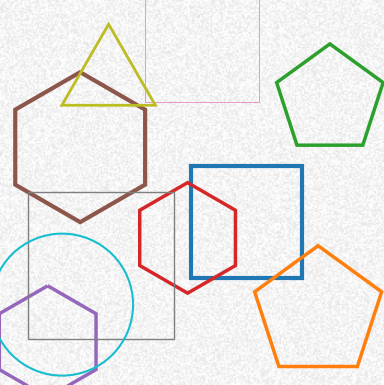[{"shape": "square", "thickness": 3, "radius": 0.72, "center": [0.64, 0.424]}, {"shape": "pentagon", "thickness": 2.5, "radius": 0.87, "center": [0.826, 0.188]}, {"shape": "pentagon", "thickness": 2.5, "radius": 0.73, "center": [0.857, 0.741]}, {"shape": "hexagon", "thickness": 2.5, "radius": 0.72, "center": [0.487, 0.382]}, {"shape": "hexagon", "thickness": 2.5, "radius": 0.73, "center": [0.124, 0.113]}, {"shape": "hexagon", "thickness": 3, "radius": 0.97, "center": [0.208, 0.618]}, {"shape": "square", "thickness": 0.5, "radius": 0.74, "center": [0.525, 0.882]}, {"shape": "square", "thickness": 1, "radius": 0.95, "center": [0.263, 0.311]}, {"shape": "triangle", "thickness": 2, "radius": 0.7, "center": [0.282, 0.797]}, {"shape": "circle", "thickness": 1.5, "radius": 0.92, "center": [0.161, 0.209]}]